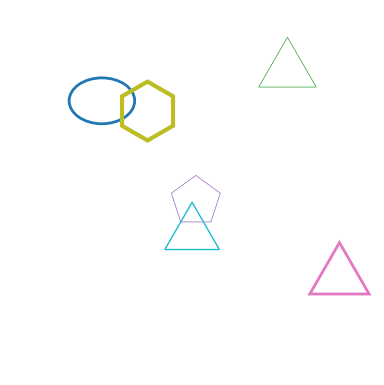[{"shape": "oval", "thickness": 2, "radius": 0.43, "center": [0.265, 0.738]}, {"shape": "triangle", "thickness": 0.5, "radius": 0.43, "center": [0.747, 0.817]}, {"shape": "pentagon", "thickness": 0.5, "radius": 0.33, "center": [0.509, 0.478]}, {"shape": "triangle", "thickness": 2, "radius": 0.44, "center": [0.882, 0.281]}, {"shape": "hexagon", "thickness": 3, "radius": 0.38, "center": [0.383, 0.712]}, {"shape": "triangle", "thickness": 1, "radius": 0.41, "center": [0.499, 0.393]}]